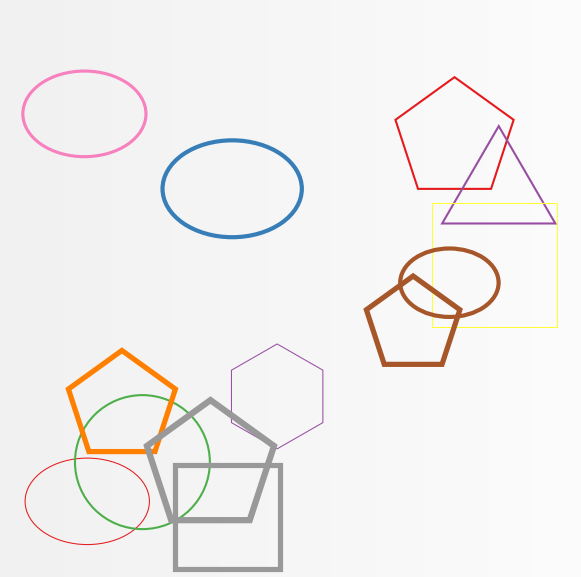[{"shape": "oval", "thickness": 0.5, "radius": 0.53, "center": [0.15, 0.131]}, {"shape": "pentagon", "thickness": 1, "radius": 0.53, "center": [0.782, 0.759]}, {"shape": "oval", "thickness": 2, "radius": 0.6, "center": [0.399, 0.672]}, {"shape": "circle", "thickness": 1, "radius": 0.58, "center": [0.245, 0.199]}, {"shape": "hexagon", "thickness": 0.5, "radius": 0.45, "center": [0.477, 0.313]}, {"shape": "triangle", "thickness": 1, "radius": 0.56, "center": [0.858, 0.668]}, {"shape": "pentagon", "thickness": 2.5, "radius": 0.48, "center": [0.21, 0.295]}, {"shape": "square", "thickness": 0.5, "radius": 0.54, "center": [0.851, 0.541]}, {"shape": "oval", "thickness": 2, "radius": 0.42, "center": [0.773, 0.51]}, {"shape": "pentagon", "thickness": 2.5, "radius": 0.42, "center": [0.711, 0.437]}, {"shape": "oval", "thickness": 1.5, "radius": 0.53, "center": [0.145, 0.802]}, {"shape": "square", "thickness": 2.5, "radius": 0.45, "center": [0.391, 0.104]}, {"shape": "pentagon", "thickness": 3, "radius": 0.57, "center": [0.362, 0.191]}]